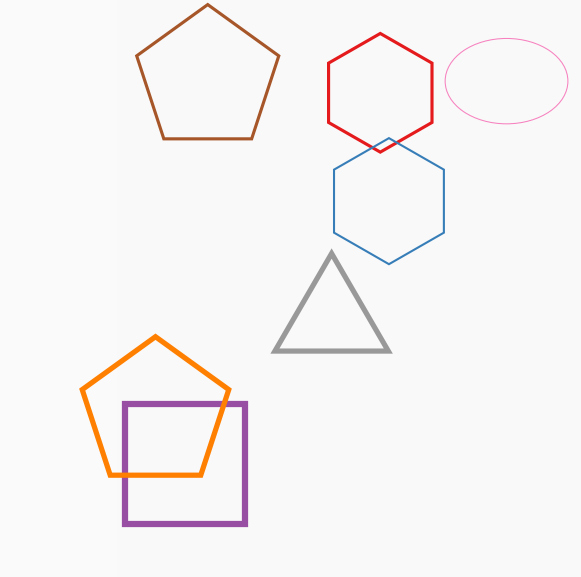[{"shape": "hexagon", "thickness": 1.5, "radius": 0.51, "center": [0.654, 0.838]}, {"shape": "hexagon", "thickness": 1, "radius": 0.55, "center": [0.669, 0.651]}, {"shape": "square", "thickness": 3, "radius": 0.52, "center": [0.319, 0.196]}, {"shape": "pentagon", "thickness": 2.5, "radius": 0.66, "center": [0.267, 0.284]}, {"shape": "pentagon", "thickness": 1.5, "radius": 0.64, "center": [0.357, 0.863]}, {"shape": "oval", "thickness": 0.5, "radius": 0.53, "center": [0.871, 0.859]}, {"shape": "triangle", "thickness": 2.5, "radius": 0.56, "center": [0.571, 0.448]}]